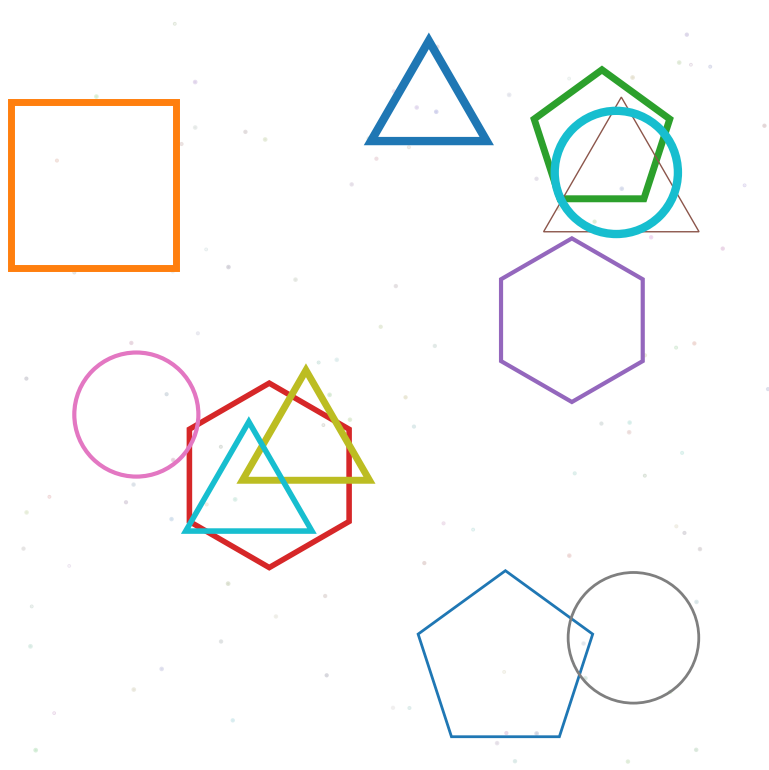[{"shape": "triangle", "thickness": 3, "radius": 0.43, "center": [0.557, 0.86]}, {"shape": "pentagon", "thickness": 1, "radius": 0.6, "center": [0.656, 0.14]}, {"shape": "square", "thickness": 2.5, "radius": 0.54, "center": [0.121, 0.76]}, {"shape": "pentagon", "thickness": 2.5, "radius": 0.46, "center": [0.782, 0.817]}, {"shape": "hexagon", "thickness": 2, "radius": 0.6, "center": [0.35, 0.383]}, {"shape": "hexagon", "thickness": 1.5, "radius": 0.53, "center": [0.743, 0.584]}, {"shape": "triangle", "thickness": 0.5, "radius": 0.58, "center": [0.807, 0.757]}, {"shape": "circle", "thickness": 1.5, "radius": 0.4, "center": [0.177, 0.462]}, {"shape": "circle", "thickness": 1, "radius": 0.42, "center": [0.823, 0.172]}, {"shape": "triangle", "thickness": 2.5, "radius": 0.48, "center": [0.397, 0.424]}, {"shape": "circle", "thickness": 3, "radius": 0.4, "center": [0.8, 0.776]}, {"shape": "triangle", "thickness": 2, "radius": 0.47, "center": [0.323, 0.358]}]